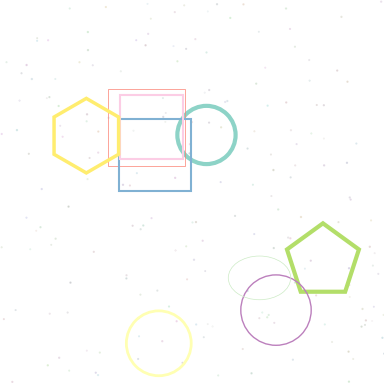[{"shape": "circle", "thickness": 3, "radius": 0.38, "center": [0.536, 0.649]}, {"shape": "circle", "thickness": 2, "radius": 0.42, "center": [0.412, 0.108]}, {"shape": "square", "thickness": 0.5, "radius": 0.5, "center": [0.381, 0.669]}, {"shape": "square", "thickness": 1.5, "radius": 0.47, "center": [0.402, 0.598]}, {"shape": "pentagon", "thickness": 3, "radius": 0.49, "center": [0.839, 0.322]}, {"shape": "square", "thickness": 1.5, "radius": 0.41, "center": [0.394, 0.67]}, {"shape": "circle", "thickness": 1, "radius": 0.46, "center": [0.717, 0.195]}, {"shape": "oval", "thickness": 0.5, "radius": 0.41, "center": [0.674, 0.278]}, {"shape": "hexagon", "thickness": 2.5, "radius": 0.48, "center": [0.224, 0.648]}]